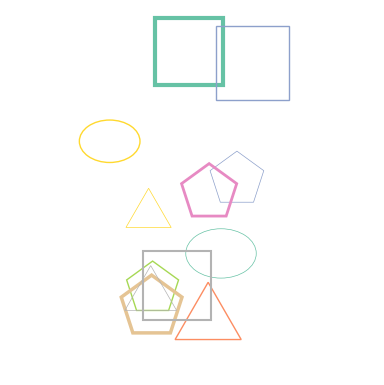[{"shape": "square", "thickness": 3, "radius": 0.44, "center": [0.491, 0.866]}, {"shape": "oval", "thickness": 0.5, "radius": 0.46, "center": [0.574, 0.342]}, {"shape": "triangle", "thickness": 1, "radius": 0.5, "center": [0.541, 0.168]}, {"shape": "square", "thickness": 1, "radius": 0.48, "center": [0.656, 0.837]}, {"shape": "pentagon", "thickness": 0.5, "radius": 0.37, "center": [0.615, 0.534]}, {"shape": "pentagon", "thickness": 2, "radius": 0.38, "center": [0.543, 0.5]}, {"shape": "pentagon", "thickness": 1, "radius": 0.35, "center": [0.396, 0.251]}, {"shape": "triangle", "thickness": 0.5, "radius": 0.34, "center": [0.386, 0.443]}, {"shape": "oval", "thickness": 1, "radius": 0.39, "center": [0.285, 0.633]}, {"shape": "pentagon", "thickness": 2.5, "radius": 0.41, "center": [0.394, 0.202]}, {"shape": "triangle", "thickness": 0.5, "radius": 0.39, "center": [0.391, 0.233]}, {"shape": "square", "thickness": 1.5, "radius": 0.45, "center": [0.46, 0.259]}]